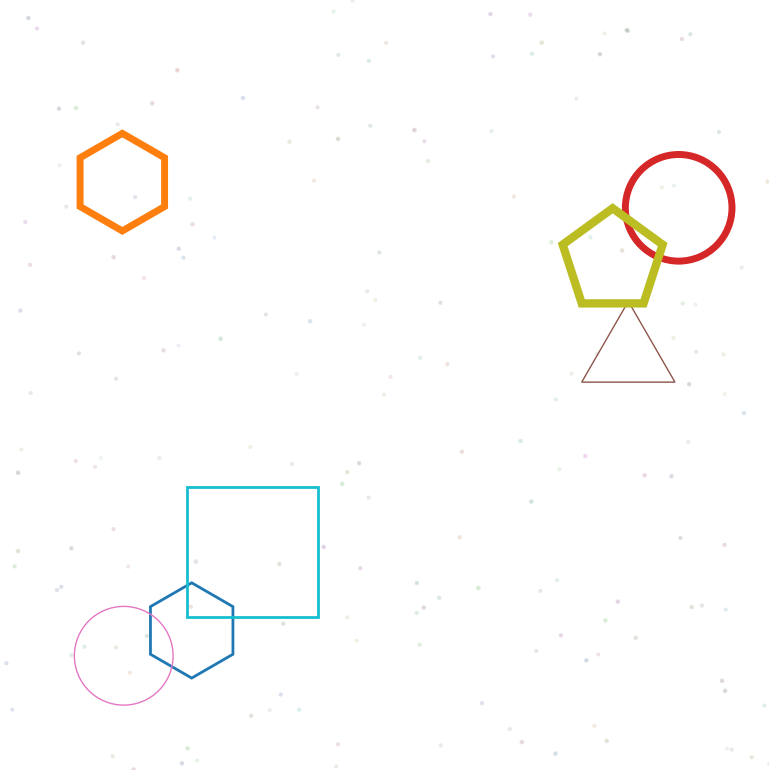[{"shape": "hexagon", "thickness": 1, "radius": 0.31, "center": [0.249, 0.181]}, {"shape": "hexagon", "thickness": 2.5, "radius": 0.32, "center": [0.159, 0.763]}, {"shape": "circle", "thickness": 2.5, "radius": 0.35, "center": [0.881, 0.73]}, {"shape": "triangle", "thickness": 0.5, "radius": 0.35, "center": [0.816, 0.539]}, {"shape": "circle", "thickness": 0.5, "radius": 0.32, "center": [0.161, 0.148]}, {"shape": "pentagon", "thickness": 3, "radius": 0.34, "center": [0.796, 0.661]}, {"shape": "square", "thickness": 1, "radius": 0.42, "center": [0.328, 0.283]}]